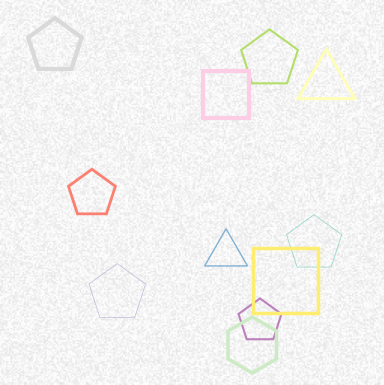[{"shape": "pentagon", "thickness": 0.5, "radius": 0.38, "center": [0.816, 0.367]}, {"shape": "triangle", "thickness": 2, "radius": 0.43, "center": [0.848, 0.787]}, {"shape": "pentagon", "thickness": 0.5, "radius": 0.39, "center": [0.305, 0.238]}, {"shape": "pentagon", "thickness": 2, "radius": 0.32, "center": [0.239, 0.496]}, {"shape": "triangle", "thickness": 1, "radius": 0.32, "center": [0.587, 0.341]}, {"shape": "pentagon", "thickness": 1.5, "radius": 0.39, "center": [0.7, 0.846]}, {"shape": "square", "thickness": 3, "radius": 0.3, "center": [0.586, 0.754]}, {"shape": "pentagon", "thickness": 3, "radius": 0.37, "center": [0.143, 0.88]}, {"shape": "pentagon", "thickness": 1.5, "radius": 0.29, "center": [0.675, 0.166]}, {"shape": "hexagon", "thickness": 2.5, "radius": 0.36, "center": [0.655, 0.104]}, {"shape": "square", "thickness": 2.5, "radius": 0.42, "center": [0.742, 0.271]}]